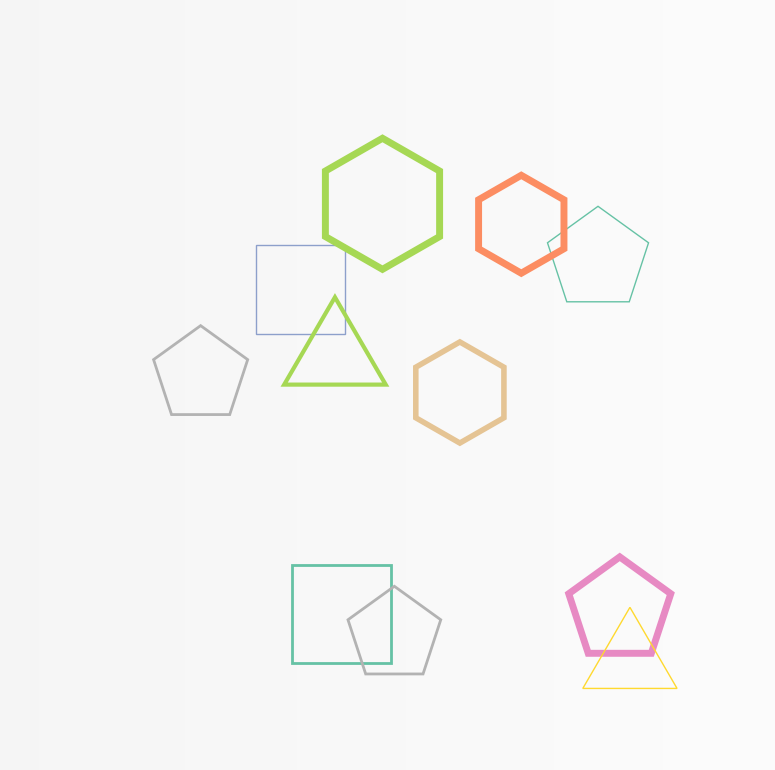[{"shape": "square", "thickness": 1, "radius": 0.32, "center": [0.441, 0.202]}, {"shape": "pentagon", "thickness": 0.5, "radius": 0.34, "center": [0.772, 0.664]}, {"shape": "hexagon", "thickness": 2.5, "radius": 0.32, "center": [0.673, 0.709]}, {"shape": "square", "thickness": 0.5, "radius": 0.29, "center": [0.387, 0.624]}, {"shape": "pentagon", "thickness": 2.5, "radius": 0.35, "center": [0.8, 0.208]}, {"shape": "triangle", "thickness": 1.5, "radius": 0.38, "center": [0.432, 0.538]}, {"shape": "hexagon", "thickness": 2.5, "radius": 0.43, "center": [0.494, 0.735]}, {"shape": "triangle", "thickness": 0.5, "radius": 0.35, "center": [0.813, 0.141]}, {"shape": "hexagon", "thickness": 2, "radius": 0.33, "center": [0.593, 0.49]}, {"shape": "pentagon", "thickness": 1, "radius": 0.32, "center": [0.259, 0.513]}, {"shape": "pentagon", "thickness": 1, "radius": 0.31, "center": [0.509, 0.176]}]